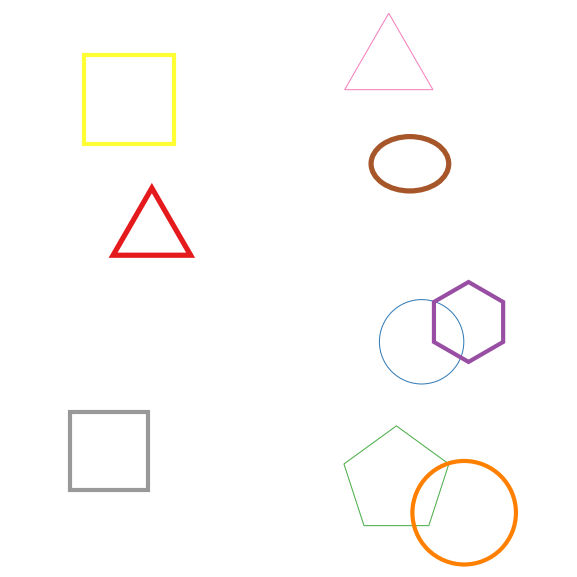[{"shape": "triangle", "thickness": 2.5, "radius": 0.39, "center": [0.263, 0.596]}, {"shape": "circle", "thickness": 0.5, "radius": 0.37, "center": [0.73, 0.407]}, {"shape": "pentagon", "thickness": 0.5, "radius": 0.48, "center": [0.686, 0.166]}, {"shape": "hexagon", "thickness": 2, "radius": 0.35, "center": [0.811, 0.442]}, {"shape": "circle", "thickness": 2, "radius": 0.45, "center": [0.804, 0.111]}, {"shape": "square", "thickness": 2, "radius": 0.39, "center": [0.224, 0.827]}, {"shape": "oval", "thickness": 2.5, "radius": 0.34, "center": [0.71, 0.716]}, {"shape": "triangle", "thickness": 0.5, "radius": 0.44, "center": [0.673, 0.888]}, {"shape": "square", "thickness": 2, "radius": 0.34, "center": [0.189, 0.218]}]